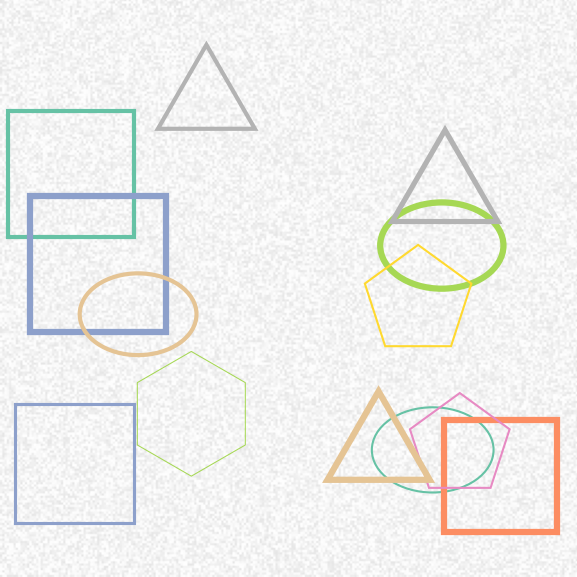[{"shape": "square", "thickness": 2, "radius": 0.55, "center": [0.123, 0.698]}, {"shape": "oval", "thickness": 1, "radius": 0.53, "center": [0.749, 0.22]}, {"shape": "square", "thickness": 3, "radius": 0.49, "center": [0.867, 0.175]}, {"shape": "square", "thickness": 3, "radius": 0.59, "center": [0.169, 0.543]}, {"shape": "square", "thickness": 1.5, "radius": 0.52, "center": [0.129, 0.196]}, {"shape": "pentagon", "thickness": 1, "radius": 0.45, "center": [0.796, 0.228]}, {"shape": "oval", "thickness": 3, "radius": 0.53, "center": [0.765, 0.574]}, {"shape": "hexagon", "thickness": 0.5, "radius": 0.54, "center": [0.331, 0.283]}, {"shape": "pentagon", "thickness": 1, "radius": 0.48, "center": [0.724, 0.478]}, {"shape": "oval", "thickness": 2, "radius": 0.51, "center": [0.239, 0.455]}, {"shape": "triangle", "thickness": 3, "radius": 0.51, "center": [0.656, 0.219]}, {"shape": "triangle", "thickness": 2, "radius": 0.48, "center": [0.357, 0.825]}, {"shape": "triangle", "thickness": 2.5, "radius": 0.53, "center": [0.771, 0.668]}]